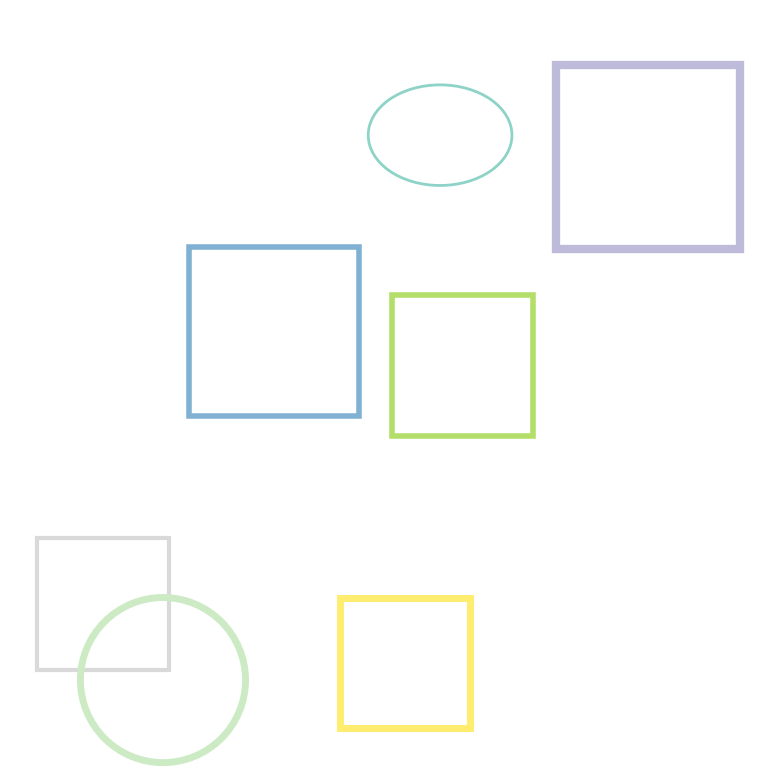[{"shape": "oval", "thickness": 1, "radius": 0.47, "center": [0.572, 0.824]}, {"shape": "square", "thickness": 3, "radius": 0.6, "center": [0.841, 0.796]}, {"shape": "square", "thickness": 2, "radius": 0.55, "center": [0.356, 0.57]}, {"shape": "square", "thickness": 2, "radius": 0.46, "center": [0.601, 0.525]}, {"shape": "square", "thickness": 1.5, "radius": 0.43, "center": [0.134, 0.215]}, {"shape": "circle", "thickness": 2.5, "radius": 0.54, "center": [0.212, 0.117]}, {"shape": "square", "thickness": 2.5, "radius": 0.42, "center": [0.526, 0.139]}]